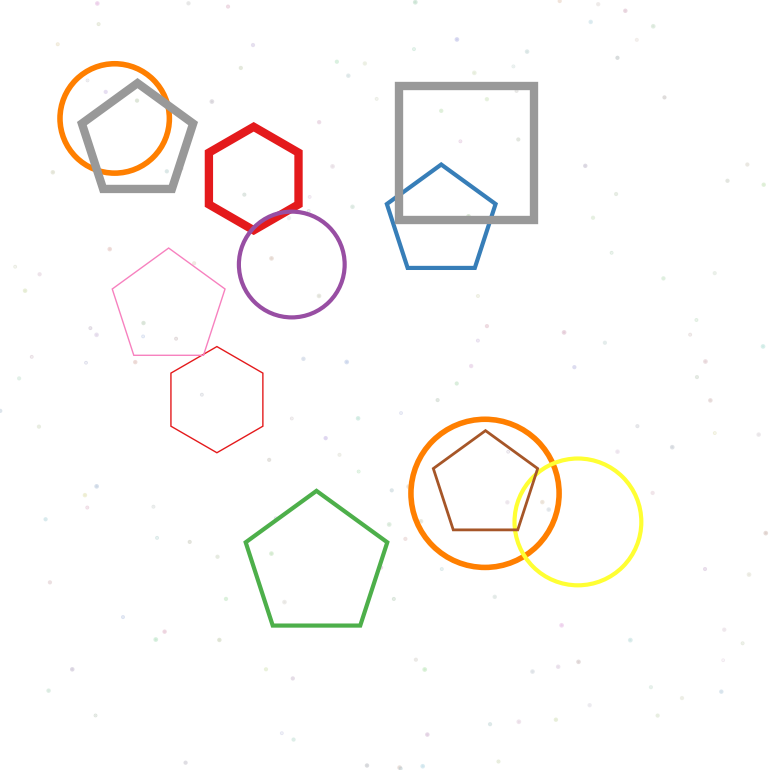[{"shape": "hexagon", "thickness": 0.5, "radius": 0.34, "center": [0.282, 0.481]}, {"shape": "hexagon", "thickness": 3, "radius": 0.34, "center": [0.329, 0.768]}, {"shape": "pentagon", "thickness": 1.5, "radius": 0.37, "center": [0.573, 0.712]}, {"shape": "pentagon", "thickness": 1.5, "radius": 0.48, "center": [0.411, 0.266]}, {"shape": "circle", "thickness": 1.5, "radius": 0.34, "center": [0.379, 0.656]}, {"shape": "circle", "thickness": 2, "radius": 0.48, "center": [0.63, 0.359]}, {"shape": "circle", "thickness": 2, "radius": 0.36, "center": [0.149, 0.846]}, {"shape": "circle", "thickness": 1.5, "radius": 0.41, "center": [0.751, 0.322]}, {"shape": "pentagon", "thickness": 1, "radius": 0.36, "center": [0.631, 0.369]}, {"shape": "pentagon", "thickness": 0.5, "radius": 0.39, "center": [0.219, 0.601]}, {"shape": "square", "thickness": 3, "radius": 0.44, "center": [0.606, 0.801]}, {"shape": "pentagon", "thickness": 3, "radius": 0.38, "center": [0.179, 0.816]}]